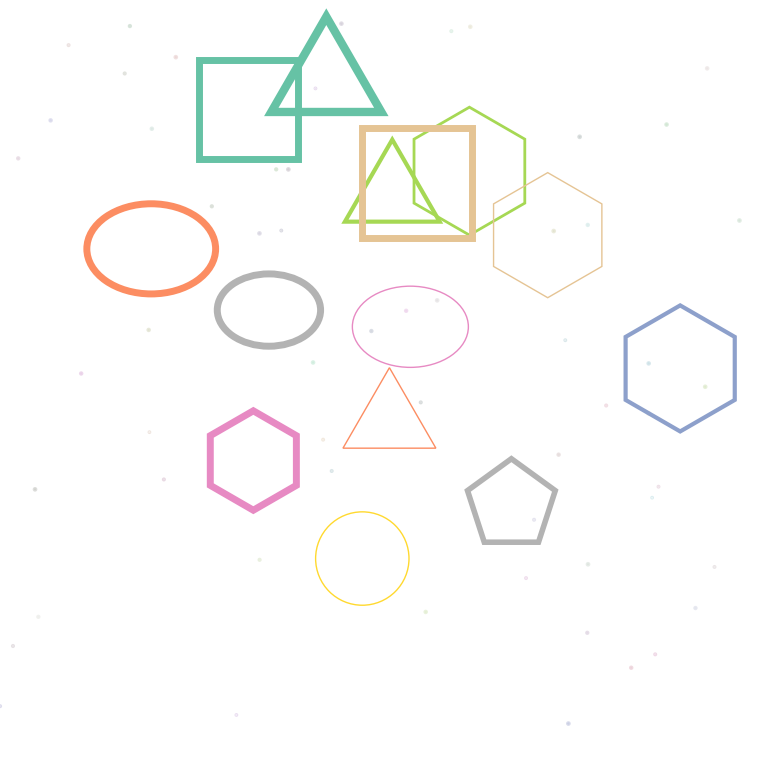[{"shape": "triangle", "thickness": 3, "radius": 0.41, "center": [0.424, 0.896]}, {"shape": "square", "thickness": 2.5, "radius": 0.32, "center": [0.323, 0.858]}, {"shape": "triangle", "thickness": 0.5, "radius": 0.35, "center": [0.506, 0.453]}, {"shape": "oval", "thickness": 2.5, "radius": 0.42, "center": [0.196, 0.677]}, {"shape": "hexagon", "thickness": 1.5, "radius": 0.41, "center": [0.883, 0.522]}, {"shape": "hexagon", "thickness": 2.5, "radius": 0.32, "center": [0.329, 0.402]}, {"shape": "oval", "thickness": 0.5, "radius": 0.38, "center": [0.533, 0.576]}, {"shape": "triangle", "thickness": 1.5, "radius": 0.36, "center": [0.509, 0.748]}, {"shape": "hexagon", "thickness": 1, "radius": 0.42, "center": [0.61, 0.778]}, {"shape": "circle", "thickness": 0.5, "radius": 0.3, "center": [0.471, 0.275]}, {"shape": "square", "thickness": 2.5, "radius": 0.36, "center": [0.541, 0.762]}, {"shape": "hexagon", "thickness": 0.5, "radius": 0.41, "center": [0.711, 0.695]}, {"shape": "oval", "thickness": 2.5, "radius": 0.34, "center": [0.349, 0.597]}, {"shape": "pentagon", "thickness": 2, "radius": 0.3, "center": [0.664, 0.344]}]